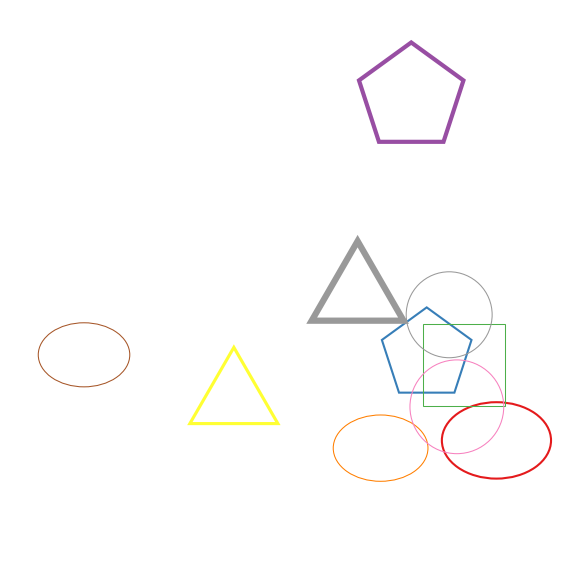[{"shape": "oval", "thickness": 1, "radius": 0.47, "center": [0.86, 0.237]}, {"shape": "pentagon", "thickness": 1, "radius": 0.41, "center": [0.739, 0.385]}, {"shape": "square", "thickness": 0.5, "radius": 0.36, "center": [0.804, 0.367]}, {"shape": "pentagon", "thickness": 2, "radius": 0.48, "center": [0.712, 0.831]}, {"shape": "oval", "thickness": 0.5, "radius": 0.41, "center": [0.659, 0.223]}, {"shape": "triangle", "thickness": 1.5, "radius": 0.44, "center": [0.405, 0.31]}, {"shape": "oval", "thickness": 0.5, "radius": 0.4, "center": [0.145, 0.385]}, {"shape": "circle", "thickness": 0.5, "radius": 0.41, "center": [0.791, 0.295]}, {"shape": "triangle", "thickness": 3, "radius": 0.46, "center": [0.619, 0.49]}, {"shape": "circle", "thickness": 0.5, "radius": 0.37, "center": [0.778, 0.454]}]